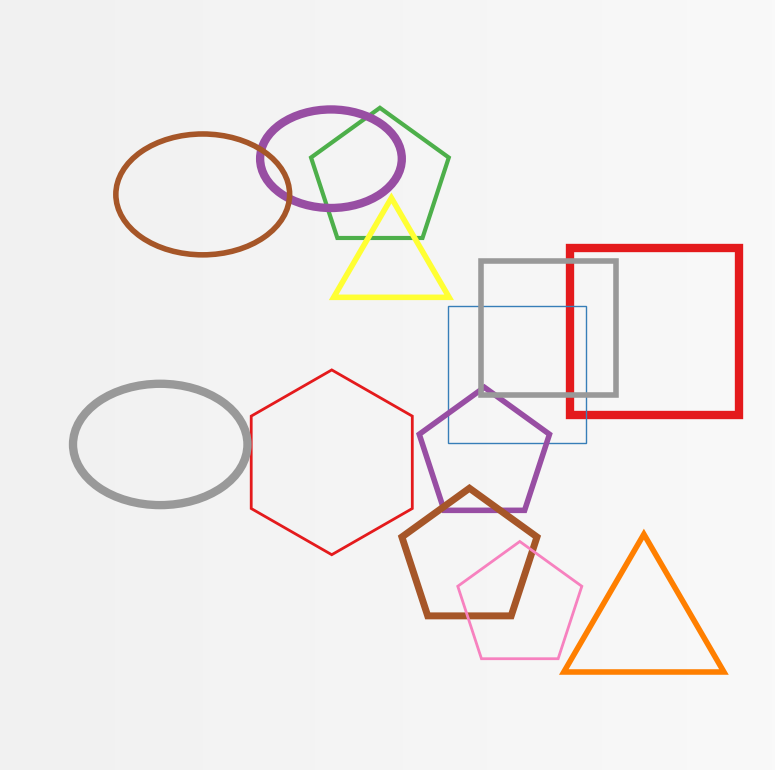[{"shape": "hexagon", "thickness": 1, "radius": 0.6, "center": [0.428, 0.4]}, {"shape": "square", "thickness": 3, "radius": 0.54, "center": [0.845, 0.569]}, {"shape": "square", "thickness": 0.5, "radius": 0.45, "center": [0.668, 0.513]}, {"shape": "pentagon", "thickness": 1.5, "radius": 0.47, "center": [0.49, 0.767]}, {"shape": "pentagon", "thickness": 2, "radius": 0.44, "center": [0.625, 0.409]}, {"shape": "oval", "thickness": 3, "radius": 0.46, "center": [0.427, 0.794]}, {"shape": "triangle", "thickness": 2, "radius": 0.6, "center": [0.831, 0.187]}, {"shape": "triangle", "thickness": 2, "radius": 0.43, "center": [0.505, 0.657]}, {"shape": "pentagon", "thickness": 2.5, "radius": 0.46, "center": [0.606, 0.274]}, {"shape": "oval", "thickness": 2, "radius": 0.56, "center": [0.262, 0.748]}, {"shape": "pentagon", "thickness": 1, "radius": 0.42, "center": [0.671, 0.213]}, {"shape": "square", "thickness": 2, "radius": 0.44, "center": [0.708, 0.574]}, {"shape": "oval", "thickness": 3, "radius": 0.56, "center": [0.207, 0.423]}]